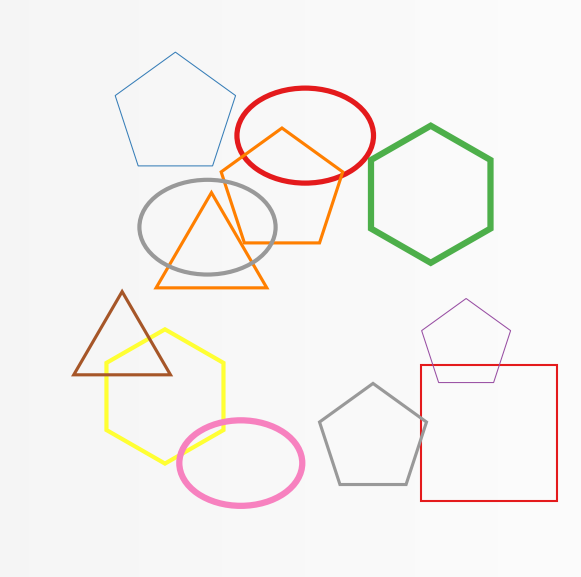[{"shape": "square", "thickness": 1, "radius": 0.59, "center": [0.841, 0.249]}, {"shape": "oval", "thickness": 2.5, "radius": 0.59, "center": [0.525, 0.764]}, {"shape": "pentagon", "thickness": 0.5, "radius": 0.54, "center": [0.302, 0.8]}, {"shape": "hexagon", "thickness": 3, "radius": 0.59, "center": [0.741, 0.663]}, {"shape": "pentagon", "thickness": 0.5, "radius": 0.4, "center": [0.802, 0.402]}, {"shape": "triangle", "thickness": 1.5, "radius": 0.55, "center": [0.364, 0.556]}, {"shape": "pentagon", "thickness": 1.5, "radius": 0.55, "center": [0.485, 0.667]}, {"shape": "hexagon", "thickness": 2, "radius": 0.58, "center": [0.284, 0.313]}, {"shape": "triangle", "thickness": 1.5, "radius": 0.48, "center": [0.21, 0.398]}, {"shape": "oval", "thickness": 3, "radius": 0.53, "center": [0.414, 0.197]}, {"shape": "oval", "thickness": 2, "radius": 0.59, "center": [0.357, 0.606]}, {"shape": "pentagon", "thickness": 1.5, "radius": 0.48, "center": [0.642, 0.238]}]